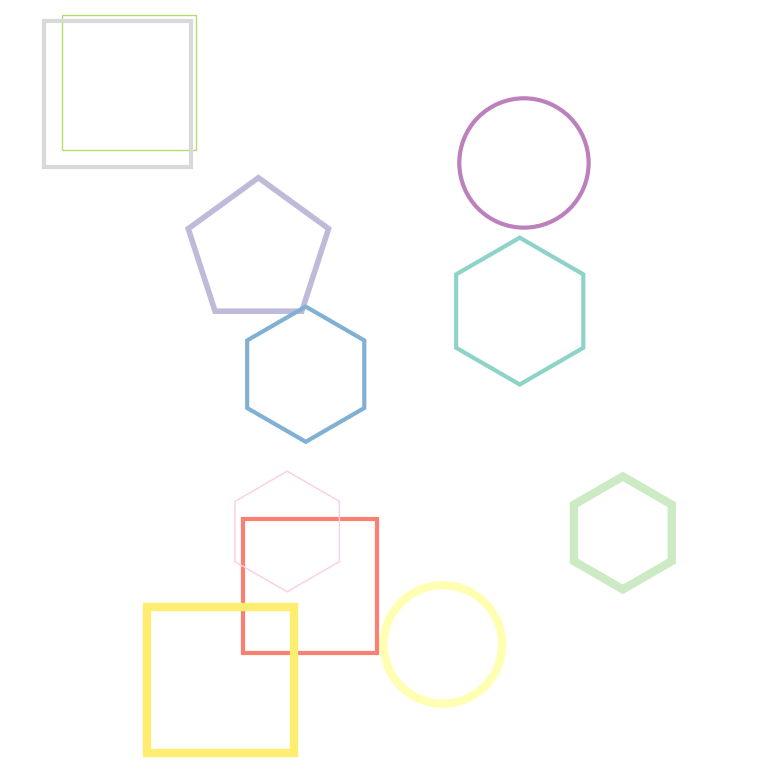[{"shape": "hexagon", "thickness": 1.5, "radius": 0.48, "center": [0.675, 0.596]}, {"shape": "circle", "thickness": 3, "radius": 0.38, "center": [0.575, 0.163]}, {"shape": "pentagon", "thickness": 2, "radius": 0.48, "center": [0.336, 0.673]}, {"shape": "square", "thickness": 1.5, "radius": 0.44, "center": [0.403, 0.239]}, {"shape": "hexagon", "thickness": 1.5, "radius": 0.44, "center": [0.397, 0.514]}, {"shape": "square", "thickness": 0.5, "radius": 0.44, "center": [0.168, 0.893]}, {"shape": "hexagon", "thickness": 0.5, "radius": 0.39, "center": [0.373, 0.31]}, {"shape": "square", "thickness": 1.5, "radius": 0.48, "center": [0.152, 0.878]}, {"shape": "circle", "thickness": 1.5, "radius": 0.42, "center": [0.68, 0.788]}, {"shape": "hexagon", "thickness": 3, "radius": 0.37, "center": [0.809, 0.308]}, {"shape": "square", "thickness": 3, "radius": 0.47, "center": [0.286, 0.117]}]